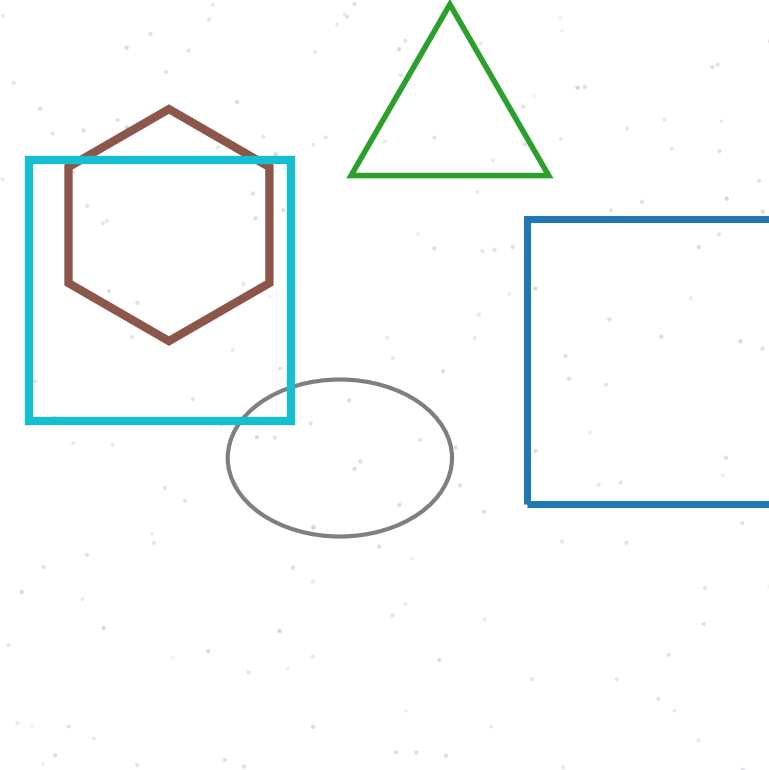[{"shape": "square", "thickness": 2.5, "radius": 0.92, "center": [0.869, 0.531]}, {"shape": "triangle", "thickness": 2, "radius": 0.74, "center": [0.584, 0.846]}, {"shape": "hexagon", "thickness": 3, "radius": 0.75, "center": [0.219, 0.708]}, {"shape": "oval", "thickness": 1.5, "radius": 0.73, "center": [0.441, 0.405]}, {"shape": "square", "thickness": 3, "radius": 0.85, "center": [0.208, 0.623]}]